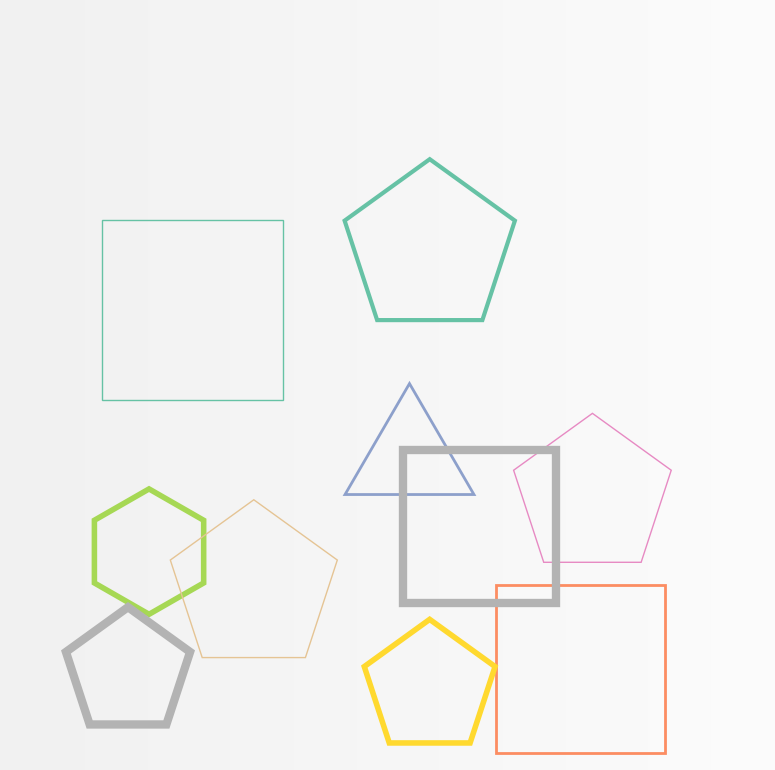[{"shape": "square", "thickness": 0.5, "radius": 0.58, "center": [0.249, 0.598]}, {"shape": "pentagon", "thickness": 1.5, "radius": 0.58, "center": [0.555, 0.678]}, {"shape": "square", "thickness": 1, "radius": 0.54, "center": [0.75, 0.131]}, {"shape": "triangle", "thickness": 1, "radius": 0.48, "center": [0.528, 0.406]}, {"shape": "pentagon", "thickness": 0.5, "radius": 0.53, "center": [0.764, 0.356]}, {"shape": "hexagon", "thickness": 2, "radius": 0.41, "center": [0.192, 0.284]}, {"shape": "pentagon", "thickness": 2, "radius": 0.44, "center": [0.554, 0.107]}, {"shape": "pentagon", "thickness": 0.5, "radius": 0.57, "center": [0.327, 0.238]}, {"shape": "pentagon", "thickness": 3, "radius": 0.42, "center": [0.165, 0.127]}, {"shape": "square", "thickness": 3, "radius": 0.49, "center": [0.618, 0.316]}]